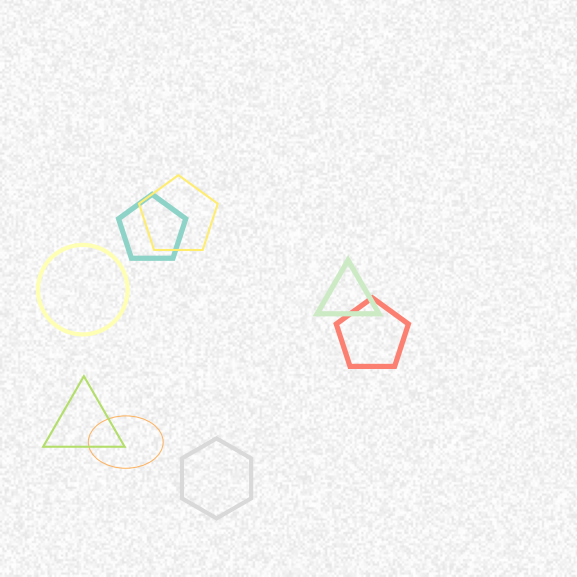[{"shape": "pentagon", "thickness": 2.5, "radius": 0.31, "center": [0.264, 0.601]}, {"shape": "circle", "thickness": 2, "radius": 0.39, "center": [0.143, 0.498]}, {"shape": "pentagon", "thickness": 2.5, "radius": 0.33, "center": [0.645, 0.418]}, {"shape": "oval", "thickness": 0.5, "radius": 0.32, "center": [0.218, 0.234]}, {"shape": "triangle", "thickness": 1, "radius": 0.41, "center": [0.145, 0.266]}, {"shape": "hexagon", "thickness": 2, "radius": 0.35, "center": [0.375, 0.171]}, {"shape": "triangle", "thickness": 2.5, "radius": 0.31, "center": [0.603, 0.487]}, {"shape": "pentagon", "thickness": 1, "radius": 0.36, "center": [0.309, 0.624]}]